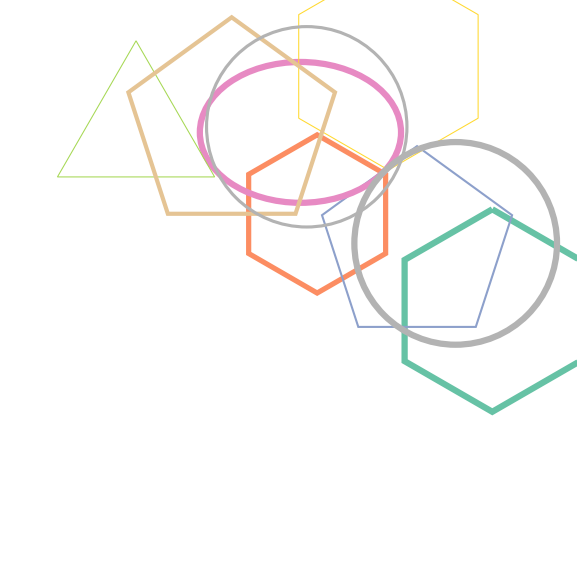[{"shape": "hexagon", "thickness": 3, "radius": 0.88, "center": [0.852, 0.461]}, {"shape": "hexagon", "thickness": 2.5, "radius": 0.68, "center": [0.549, 0.629]}, {"shape": "pentagon", "thickness": 1, "radius": 0.87, "center": [0.722, 0.573]}, {"shape": "oval", "thickness": 3, "radius": 0.87, "center": [0.52, 0.77]}, {"shape": "triangle", "thickness": 0.5, "radius": 0.79, "center": [0.236, 0.771]}, {"shape": "hexagon", "thickness": 0.5, "radius": 0.9, "center": [0.673, 0.884]}, {"shape": "pentagon", "thickness": 2, "radius": 0.94, "center": [0.401, 0.781]}, {"shape": "circle", "thickness": 1.5, "radius": 0.87, "center": [0.531, 0.78]}, {"shape": "circle", "thickness": 3, "radius": 0.88, "center": [0.789, 0.578]}]